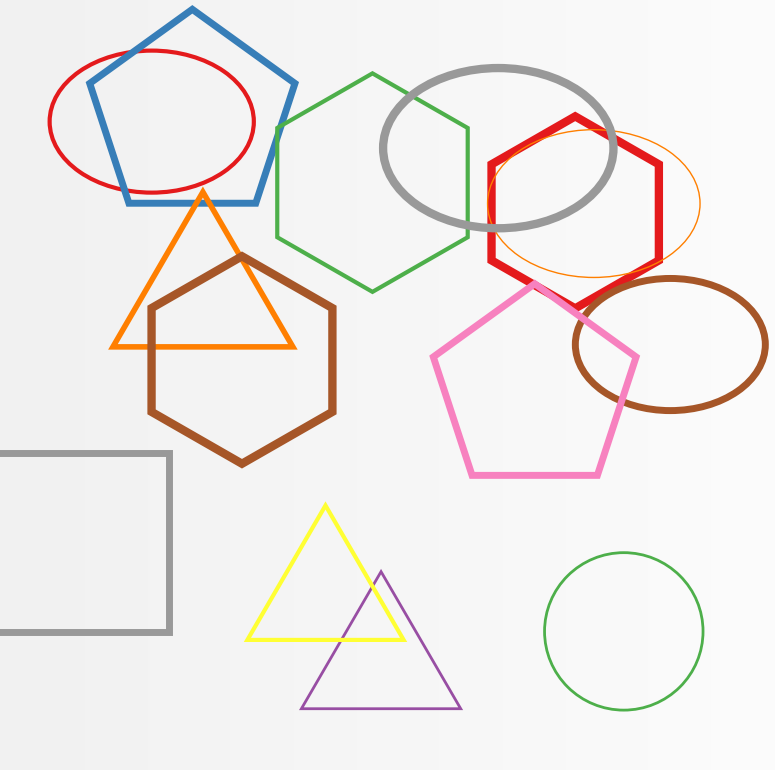[{"shape": "hexagon", "thickness": 3, "radius": 0.62, "center": [0.742, 0.724]}, {"shape": "oval", "thickness": 1.5, "radius": 0.66, "center": [0.196, 0.842]}, {"shape": "pentagon", "thickness": 2.5, "radius": 0.7, "center": [0.248, 0.849]}, {"shape": "hexagon", "thickness": 1.5, "radius": 0.71, "center": [0.481, 0.763]}, {"shape": "circle", "thickness": 1, "radius": 0.51, "center": [0.805, 0.18]}, {"shape": "triangle", "thickness": 1, "radius": 0.59, "center": [0.492, 0.139]}, {"shape": "oval", "thickness": 0.5, "radius": 0.69, "center": [0.766, 0.736]}, {"shape": "triangle", "thickness": 2, "radius": 0.67, "center": [0.262, 0.617]}, {"shape": "triangle", "thickness": 1.5, "radius": 0.58, "center": [0.42, 0.227]}, {"shape": "hexagon", "thickness": 3, "radius": 0.67, "center": [0.312, 0.532]}, {"shape": "oval", "thickness": 2.5, "radius": 0.61, "center": [0.865, 0.553]}, {"shape": "pentagon", "thickness": 2.5, "radius": 0.69, "center": [0.69, 0.494]}, {"shape": "square", "thickness": 2.5, "radius": 0.58, "center": [0.102, 0.295]}, {"shape": "oval", "thickness": 3, "radius": 0.74, "center": [0.643, 0.808]}]